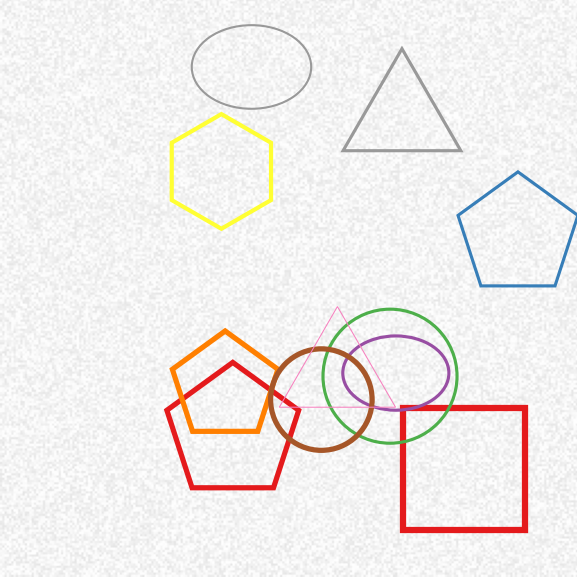[{"shape": "pentagon", "thickness": 2.5, "radius": 0.6, "center": [0.403, 0.252]}, {"shape": "square", "thickness": 3, "radius": 0.53, "center": [0.804, 0.188]}, {"shape": "pentagon", "thickness": 1.5, "radius": 0.55, "center": [0.897, 0.592]}, {"shape": "circle", "thickness": 1.5, "radius": 0.58, "center": [0.675, 0.348]}, {"shape": "oval", "thickness": 1.5, "radius": 0.46, "center": [0.685, 0.353]}, {"shape": "pentagon", "thickness": 2.5, "radius": 0.48, "center": [0.39, 0.33]}, {"shape": "hexagon", "thickness": 2, "radius": 0.5, "center": [0.383, 0.702]}, {"shape": "circle", "thickness": 2.5, "radius": 0.44, "center": [0.556, 0.307]}, {"shape": "triangle", "thickness": 0.5, "radius": 0.58, "center": [0.584, 0.352]}, {"shape": "triangle", "thickness": 1.5, "radius": 0.59, "center": [0.696, 0.797]}, {"shape": "oval", "thickness": 1, "radius": 0.52, "center": [0.435, 0.883]}]